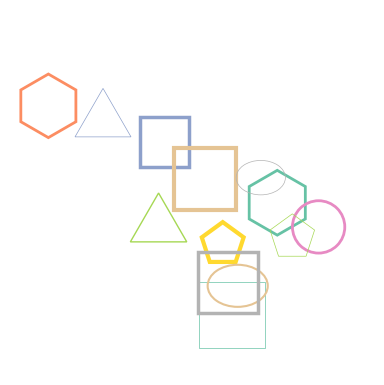[{"shape": "hexagon", "thickness": 2, "radius": 0.42, "center": [0.72, 0.473]}, {"shape": "square", "thickness": 0.5, "radius": 0.43, "center": [0.602, 0.182]}, {"shape": "hexagon", "thickness": 2, "radius": 0.41, "center": [0.126, 0.725]}, {"shape": "triangle", "thickness": 0.5, "radius": 0.42, "center": [0.268, 0.686]}, {"shape": "square", "thickness": 2.5, "radius": 0.32, "center": [0.427, 0.632]}, {"shape": "circle", "thickness": 2, "radius": 0.34, "center": [0.828, 0.411]}, {"shape": "pentagon", "thickness": 0.5, "radius": 0.3, "center": [0.759, 0.384]}, {"shape": "triangle", "thickness": 1, "radius": 0.42, "center": [0.412, 0.414]}, {"shape": "pentagon", "thickness": 3, "radius": 0.29, "center": [0.579, 0.366]}, {"shape": "oval", "thickness": 1.5, "radius": 0.39, "center": [0.617, 0.258]}, {"shape": "square", "thickness": 3, "radius": 0.4, "center": [0.532, 0.534]}, {"shape": "oval", "thickness": 0.5, "radius": 0.32, "center": [0.677, 0.539]}, {"shape": "square", "thickness": 2.5, "radius": 0.39, "center": [0.592, 0.267]}]